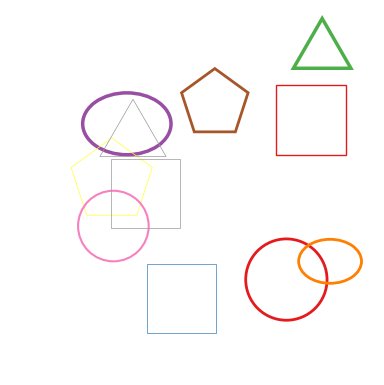[{"shape": "circle", "thickness": 2, "radius": 0.53, "center": [0.744, 0.274]}, {"shape": "square", "thickness": 1, "radius": 0.46, "center": [0.808, 0.688]}, {"shape": "square", "thickness": 0.5, "radius": 0.45, "center": [0.472, 0.225]}, {"shape": "triangle", "thickness": 2.5, "radius": 0.43, "center": [0.837, 0.866]}, {"shape": "oval", "thickness": 2.5, "radius": 0.57, "center": [0.329, 0.678]}, {"shape": "oval", "thickness": 2, "radius": 0.41, "center": [0.857, 0.321]}, {"shape": "pentagon", "thickness": 0.5, "radius": 0.55, "center": [0.29, 0.531]}, {"shape": "pentagon", "thickness": 2, "radius": 0.45, "center": [0.558, 0.731]}, {"shape": "circle", "thickness": 1.5, "radius": 0.46, "center": [0.294, 0.413]}, {"shape": "square", "thickness": 0.5, "radius": 0.45, "center": [0.377, 0.497]}, {"shape": "triangle", "thickness": 0.5, "radius": 0.5, "center": [0.345, 0.643]}]